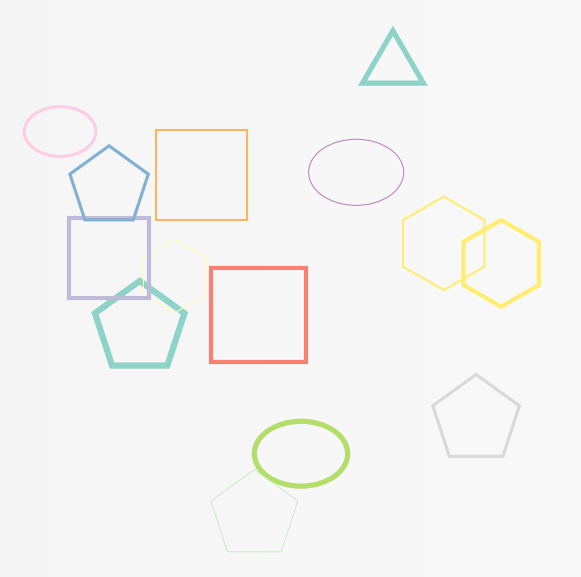[{"shape": "pentagon", "thickness": 3, "radius": 0.4, "center": [0.24, 0.432]}, {"shape": "triangle", "thickness": 2.5, "radius": 0.3, "center": [0.676, 0.885]}, {"shape": "hexagon", "thickness": 0.5, "radius": 0.32, "center": [0.302, 0.521]}, {"shape": "square", "thickness": 2, "radius": 0.34, "center": [0.187, 0.552]}, {"shape": "square", "thickness": 2, "radius": 0.4, "center": [0.445, 0.454]}, {"shape": "pentagon", "thickness": 1.5, "radius": 0.35, "center": [0.188, 0.676]}, {"shape": "square", "thickness": 1, "radius": 0.39, "center": [0.347, 0.696]}, {"shape": "oval", "thickness": 2.5, "radius": 0.4, "center": [0.518, 0.213]}, {"shape": "oval", "thickness": 1.5, "radius": 0.31, "center": [0.103, 0.771]}, {"shape": "pentagon", "thickness": 1.5, "radius": 0.39, "center": [0.819, 0.272]}, {"shape": "oval", "thickness": 0.5, "radius": 0.41, "center": [0.613, 0.701]}, {"shape": "pentagon", "thickness": 0.5, "radius": 0.39, "center": [0.438, 0.107]}, {"shape": "hexagon", "thickness": 1, "radius": 0.4, "center": [0.763, 0.578]}, {"shape": "hexagon", "thickness": 2, "radius": 0.37, "center": [0.862, 0.543]}]